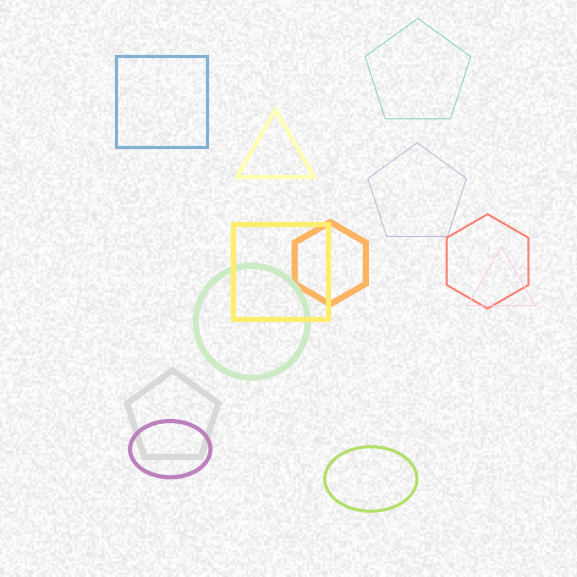[{"shape": "pentagon", "thickness": 0.5, "radius": 0.48, "center": [0.724, 0.871]}, {"shape": "triangle", "thickness": 2, "radius": 0.39, "center": [0.477, 0.731]}, {"shape": "pentagon", "thickness": 0.5, "radius": 0.45, "center": [0.722, 0.662]}, {"shape": "hexagon", "thickness": 1, "radius": 0.41, "center": [0.844, 0.547]}, {"shape": "square", "thickness": 1.5, "radius": 0.39, "center": [0.279, 0.823]}, {"shape": "hexagon", "thickness": 3, "radius": 0.36, "center": [0.572, 0.543]}, {"shape": "oval", "thickness": 1.5, "radius": 0.4, "center": [0.642, 0.17]}, {"shape": "triangle", "thickness": 0.5, "radius": 0.34, "center": [0.868, 0.504]}, {"shape": "pentagon", "thickness": 3, "radius": 0.42, "center": [0.299, 0.275]}, {"shape": "oval", "thickness": 2, "radius": 0.35, "center": [0.295, 0.221]}, {"shape": "circle", "thickness": 3, "radius": 0.48, "center": [0.436, 0.442]}, {"shape": "square", "thickness": 2.5, "radius": 0.41, "center": [0.486, 0.529]}]